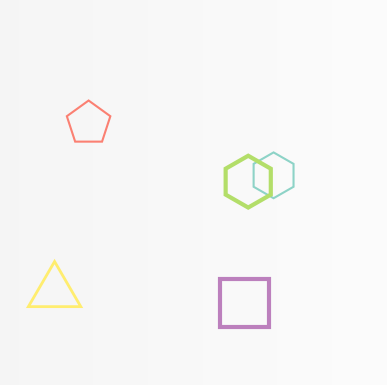[{"shape": "hexagon", "thickness": 1.5, "radius": 0.3, "center": [0.706, 0.545]}, {"shape": "pentagon", "thickness": 1.5, "radius": 0.3, "center": [0.229, 0.68]}, {"shape": "hexagon", "thickness": 3, "radius": 0.34, "center": [0.641, 0.528]}, {"shape": "square", "thickness": 3, "radius": 0.31, "center": [0.631, 0.212]}, {"shape": "triangle", "thickness": 2, "radius": 0.39, "center": [0.141, 0.243]}]